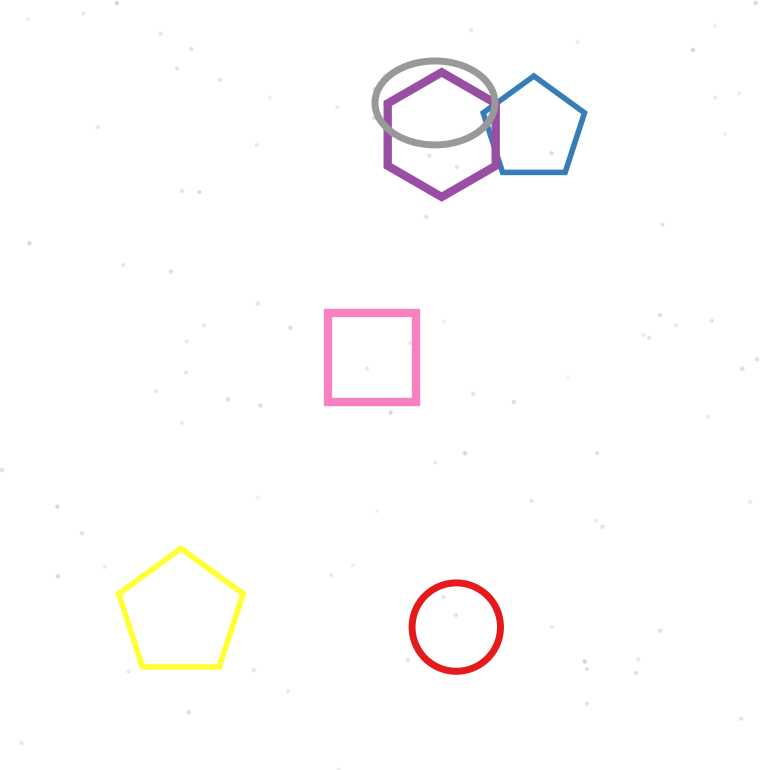[{"shape": "circle", "thickness": 2.5, "radius": 0.29, "center": [0.593, 0.186]}, {"shape": "pentagon", "thickness": 2, "radius": 0.35, "center": [0.693, 0.832]}, {"shape": "hexagon", "thickness": 3, "radius": 0.4, "center": [0.574, 0.825]}, {"shape": "pentagon", "thickness": 2, "radius": 0.42, "center": [0.235, 0.203]}, {"shape": "square", "thickness": 3, "radius": 0.29, "center": [0.483, 0.536]}, {"shape": "oval", "thickness": 2.5, "radius": 0.39, "center": [0.565, 0.866]}]